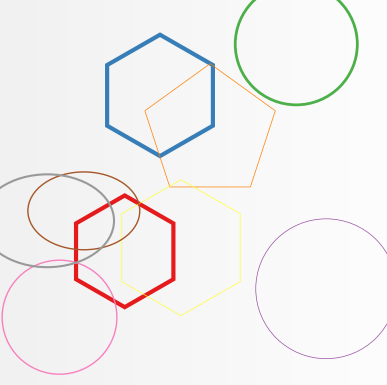[{"shape": "hexagon", "thickness": 3, "radius": 0.73, "center": [0.322, 0.347]}, {"shape": "hexagon", "thickness": 3, "radius": 0.79, "center": [0.413, 0.752]}, {"shape": "circle", "thickness": 2, "radius": 0.79, "center": [0.765, 0.885]}, {"shape": "circle", "thickness": 0.5, "radius": 0.91, "center": [0.842, 0.25]}, {"shape": "pentagon", "thickness": 0.5, "radius": 0.88, "center": [0.542, 0.658]}, {"shape": "hexagon", "thickness": 0.5, "radius": 0.88, "center": [0.467, 0.357]}, {"shape": "oval", "thickness": 1, "radius": 0.72, "center": [0.216, 0.452]}, {"shape": "circle", "thickness": 1, "radius": 0.74, "center": [0.154, 0.176]}, {"shape": "oval", "thickness": 1.5, "radius": 0.86, "center": [0.122, 0.427]}]